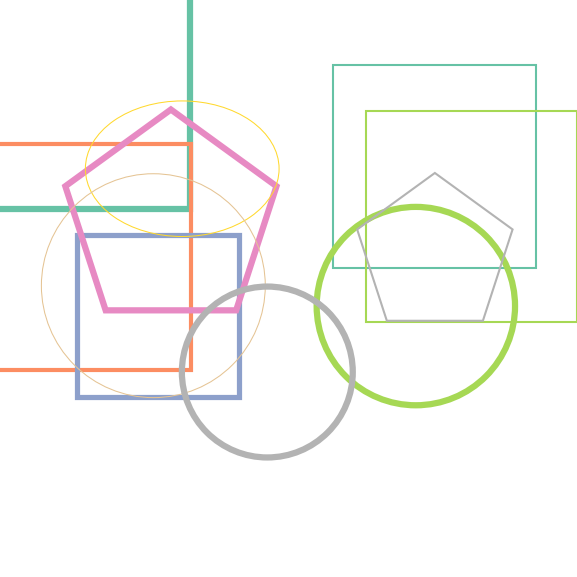[{"shape": "square", "thickness": 1, "radius": 0.88, "center": [0.752, 0.71]}, {"shape": "square", "thickness": 3, "radius": 0.95, "center": [0.139, 0.827]}, {"shape": "square", "thickness": 2, "radius": 0.98, "center": [0.136, 0.554]}, {"shape": "square", "thickness": 2.5, "radius": 0.7, "center": [0.274, 0.452]}, {"shape": "pentagon", "thickness": 3, "radius": 0.96, "center": [0.296, 0.617]}, {"shape": "square", "thickness": 1, "radius": 0.91, "center": [0.817, 0.624]}, {"shape": "circle", "thickness": 3, "radius": 0.86, "center": [0.72, 0.469]}, {"shape": "oval", "thickness": 0.5, "radius": 0.84, "center": [0.316, 0.707]}, {"shape": "circle", "thickness": 0.5, "radius": 0.97, "center": [0.266, 0.504]}, {"shape": "circle", "thickness": 3, "radius": 0.74, "center": [0.463, 0.355]}, {"shape": "pentagon", "thickness": 1, "radius": 0.71, "center": [0.753, 0.558]}]